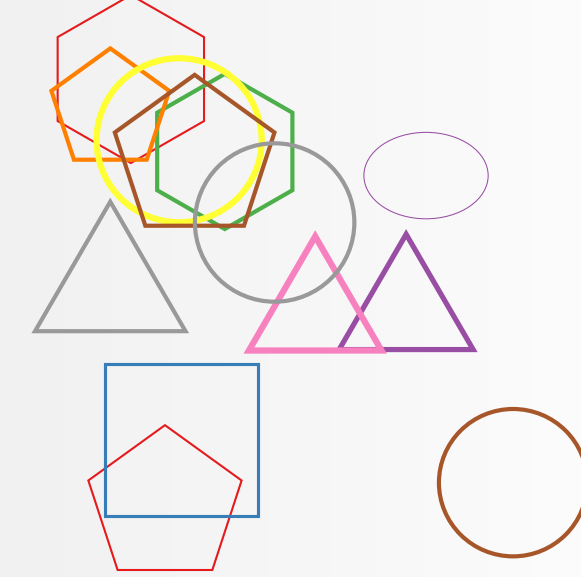[{"shape": "pentagon", "thickness": 1, "radius": 0.69, "center": [0.284, 0.124]}, {"shape": "hexagon", "thickness": 1, "radius": 0.73, "center": [0.225, 0.862]}, {"shape": "square", "thickness": 1.5, "radius": 0.66, "center": [0.312, 0.237]}, {"shape": "hexagon", "thickness": 2, "radius": 0.67, "center": [0.387, 0.737]}, {"shape": "oval", "thickness": 0.5, "radius": 0.53, "center": [0.733, 0.695]}, {"shape": "triangle", "thickness": 2.5, "radius": 0.67, "center": [0.699, 0.46]}, {"shape": "pentagon", "thickness": 2, "radius": 0.53, "center": [0.19, 0.809]}, {"shape": "circle", "thickness": 3, "radius": 0.71, "center": [0.308, 0.756]}, {"shape": "circle", "thickness": 2, "radius": 0.64, "center": [0.883, 0.163]}, {"shape": "pentagon", "thickness": 2, "radius": 0.72, "center": [0.335, 0.725]}, {"shape": "triangle", "thickness": 3, "radius": 0.66, "center": [0.542, 0.458]}, {"shape": "circle", "thickness": 2, "radius": 0.69, "center": [0.472, 0.614]}, {"shape": "triangle", "thickness": 2, "radius": 0.75, "center": [0.19, 0.5]}]